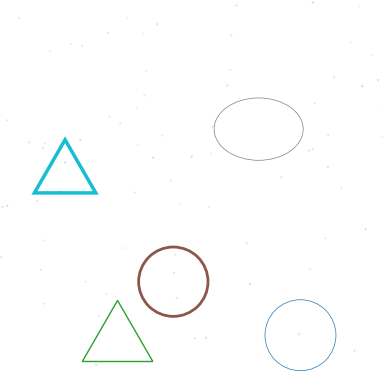[{"shape": "circle", "thickness": 0.5, "radius": 0.46, "center": [0.78, 0.129]}, {"shape": "triangle", "thickness": 1, "radius": 0.53, "center": [0.305, 0.114]}, {"shape": "circle", "thickness": 2, "radius": 0.45, "center": [0.45, 0.268]}, {"shape": "oval", "thickness": 0.5, "radius": 0.58, "center": [0.672, 0.665]}, {"shape": "triangle", "thickness": 2.5, "radius": 0.46, "center": [0.169, 0.545]}]